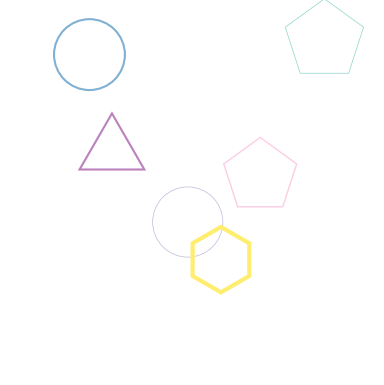[{"shape": "pentagon", "thickness": 0.5, "radius": 0.53, "center": [0.843, 0.896]}, {"shape": "circle", "thickness": 0.5, "radius": 0.46, "center": [0.488, 0.423]}, {"shape": "circle", "thickness": 1.5, "radius": 0.46, "center": [0.232, 0.858]}, {"shape": "pentagon", "thickness": 1, "radius": 0.5, "center": [0.676, 0.543]}, {"shape": "triangle", "thickness": 1.5, "radius": 0.49, "center": [0.291, 0.608]}, {"shape": "hexagon", "thickness": 3, "radius": 0.42, "center": [0.574, 0.326]}]